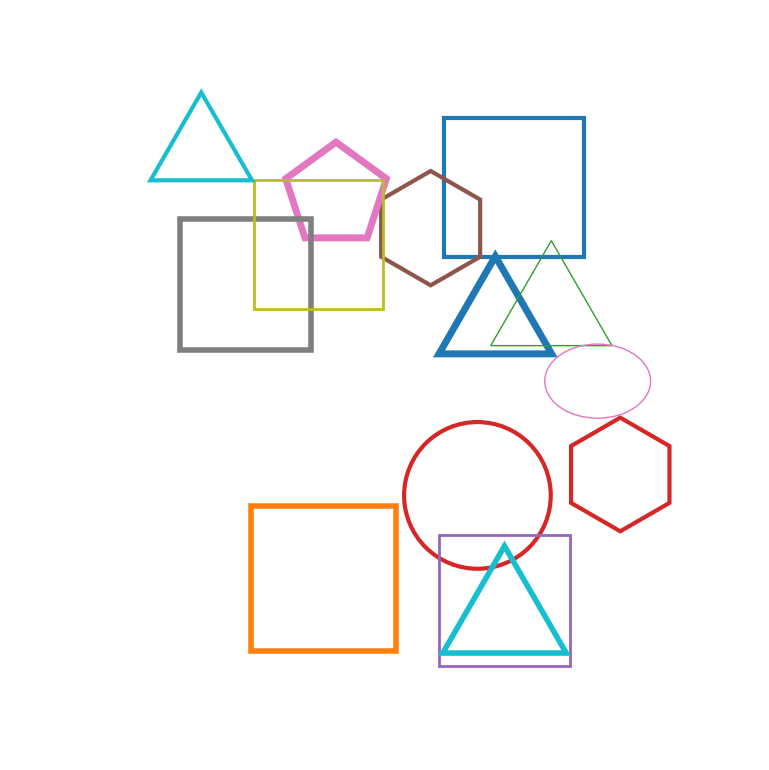[{"shape": "square", "thickness": 1.5, "radius": 0.45, "center": [0.667, 0.756]}, {"shape": "triangle", "thickness": 2.5, "radius": 0.42, "center": [0.643, 0.583]}, {"shape": "square", "thickness": 2, "radius": 0.47, "center": [0.42, 0.249]}, {"shape": "triangle", "thickness": 0.5, "radius": 0.45, "center": [0.716, 0.597]}, {"shape": "hexagon", "thickness": 1.5, "radius": 0.37, "center": [0.806, 0.384]}, {"shape": "circle", "thickness": 1.5, "radius": 0.48, "center": [0.62, 0.357]}, {"shape": "square", "thickness": 1, "radius": 0.42, "center": [0.655, 0.22]}, {"shape": "hexagon", "thickness": 1.5, "radius": 0.37, "center": [0.559, 0.704]}, {"shape": "oval", "thickness": 0.5, "radius": 0.34, "center": [0.776, 0.505]}, {"shape": "pentagon", "thickness": 2.5, "radius": 0.34, "center": [0.436, 0.747]}, {"shape": "square", "thickness": 2, "radius": 0.43, "center": [0.319, 0.631]}, {"shape": "square", "thickness": 1, "radius": 0.42, "center": [0.413, 0.683]}, {"shape": "triangle", "thickness": 2, "radius": 0.46, "center": [0.655, 0.198]}, {"shape": "triangle", "thickness": 1.5, "radius": 0.38, "center": [0.261, 0.804]}]